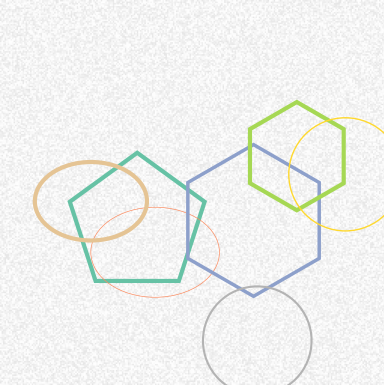[{"shape": "pentagon", "thickness": 3, "radius": 0.92, "center": [0.356, 0.419]}, {"shape": "oval", "thickness": 0.5, "radius": 0.84, "center": [0.403, 0.345]}, {"shape": "hexagon", "thickness": 2.5, "radius": 0.99, "center": [0.659, 0.427]}, {"shape": "hexagon", "thickness": 3, "radius": 0.7, "center": [0.771, 0.594]}, {"shape": "circle", "thickness": 1, "radius": 0.73, "center": [0.897, 0.547]}, {"shape": "oval", "thickness": 3, "radius": 0.73, "center": [0.236, 0.477]}, {"shape": "circle", "thickness": 1.5, "radius": 0.71, "center": [0.668, 0.115]}]